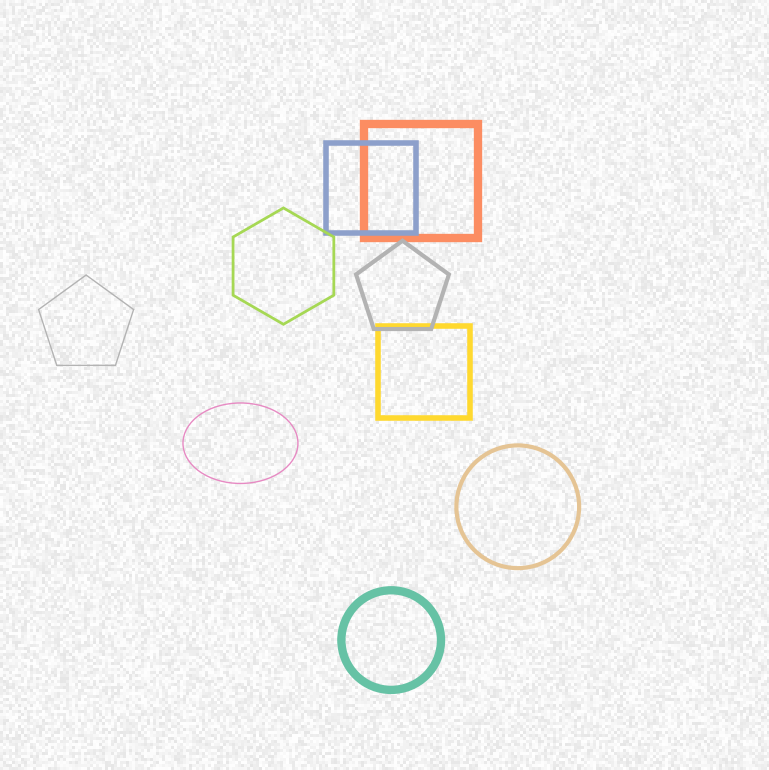[{"shape": "circle", "thickness": 3, "radius": 0.32, "center": [0.508, 0.169]}, {"shape": "square", "thickness": 3, "radius": 0.37, "center": [0.546, 0.765]}, {"shape": "square", "thickness": 2, "radius": 0.29, "center": [0.481, 0.756]}, {"shape": "oval", "thickness": 0.5, "radius": 0.37, "center": [0.312, 0.424]}, {"shape": "hexagon", "thickness": 1, "radius": 0.38, "center": [0.368, 0.654]}, {"shape": "square", "thickness": 2, "radius": 0.3, "center": [0.551, 0.517]}, {"shape": "circle", "thickness": 1.5, "radius": 0.4, "center": [0.672, 0.342]}, {"shape": "pentagon", "thickness": 1.5, "radius": 0.32, "center": [0.523, 0.624]}, {"shape": "pentagon", "thickness": 0.5, "radius": 0.32, "center": [0.112, 0.578]}]